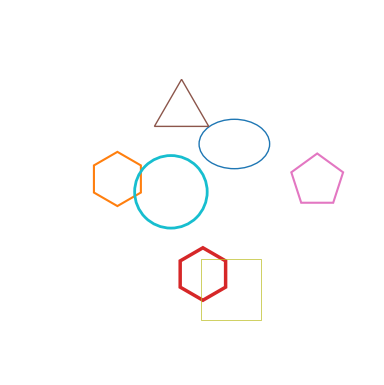[{"shape": "oval", "thickness": 1, "radius": 0.46, "center": [0.609, 0.626]}, {"shape": "hexagon", "thickness": 1.5, "radius": 0.35, "center": [0.305, 0.535]}, {"shape": "hexagon", "thickness": 2.5, "radius": 0.34, "center": [0.527, 0.288]}, {"shape": "triangle", "thickness": 1, "radius": 0.41, "center": [0.472, 0.712]}, {"shape": "pentagon", "thickness": 1.5, "radius": 0.35, "center": [0.824, 0.531]}, {"shape": "square", "thickness": 0.5, "radius": 0.39, "center": [0.6, 0.248]}, {"shape": "circle", "thickness": 2, "radius": 0.47, "center": [0.444, 0.502]}]